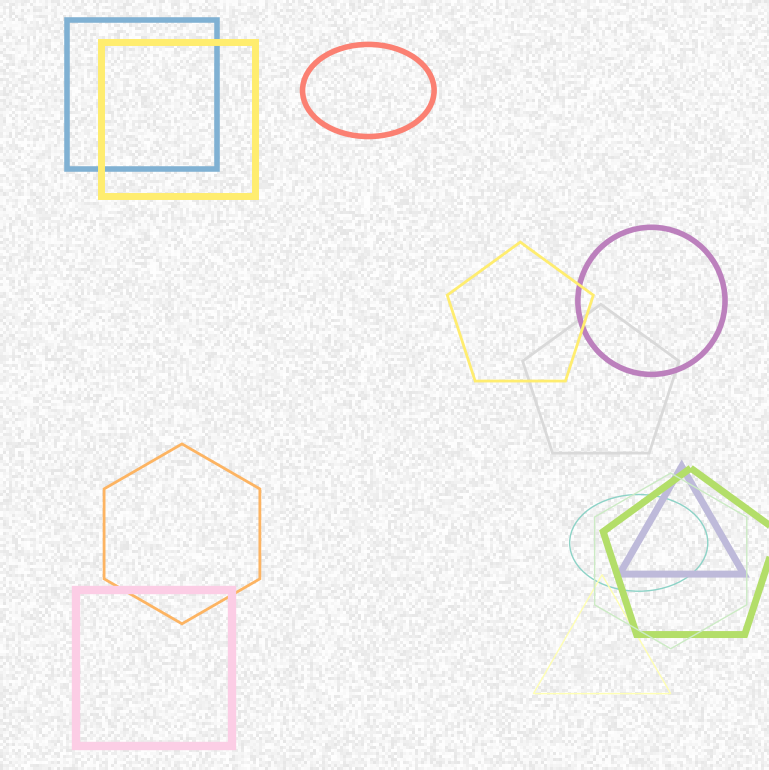[{"shape": "oval", "thickness": 0.5, "radius": 0.45, "center": [0.83, 0.295]}, {"shape": "triangle", "thickness": 0.5, "radius": 0.51, "center": [0.782, 0.151]}, {"shape": "triangle", "thickness": 2.5, "radius": 0.47, "center": [0.885, 0.301]}, {"shape": "oval", "thickness": 2, "radius": 0.43, "center": [0.478, 0.883]}, {"shape": "square", "thickness": 2, "radius": 0.49, "center": [0.184, 0.877]}, {"shape": "hexagon", "thickness": 1, "radius": 0.58, "center": [0.236, 0.307]}, {"shape": "pentagon", "thickness": 2.5, "radius": 0.6, "center": [0.897, 0.273]}, {"shape": "square", "thickness": 3, "radius": 0.51, "center": [0.2, 0.132]}, {"shape": "pentagon", "thickness": 1, "radius": 0.53, "center": [0.78, 0.498]}, {"shape": "circle", "thickness": 2, "radius": 0.48, "center": [0.846, 0.609]}, {"shape": "hexagon", "thickness": 0.5, "radius": 0.57, "center": [0.871, 0.272]}, {"shape": "pentagon", "thickness": 1, "radius": 0.5, "center": [0.676, 0.586]}, {"shape": "square", "thickness": 2.5, "radius": 0.5, "center": [0.231, 0.846]}]